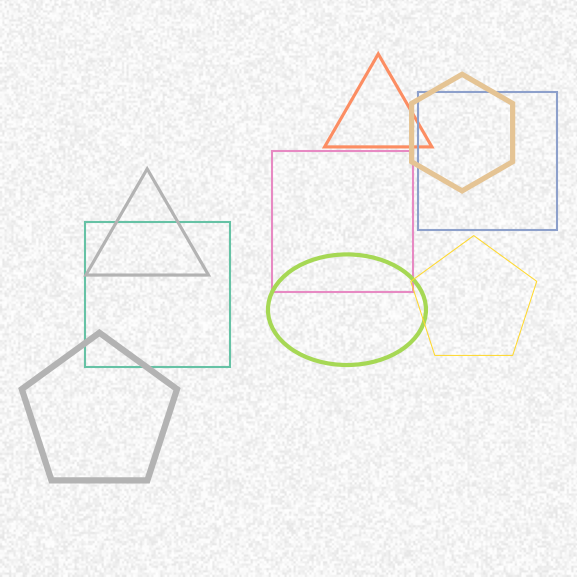[{"shape": "square", "thickness": 1, "radius": 0.63, "center": [0.272, 0.489]}, {"shape": "triangle", "thickness": 1.5, "radius": 0.54, "center": [0.655, 0.798]}, {"shape": "square", "thickness": 1, "radius": 0.6, "center": [0.844, 0.721]}, {"shape": "square", "thickness": 1, "radius": 0.61, "center": [0.593, 0.616]}, {"shape": "oval", "thickness": 2, "radius": 0.68, "center": [0.601, 0.463]}, {"shape": "pentagon", "thickness": 0.5, "radius": 0.57, "center": [0.82, 0.476]}, {"shape": "hexagon", "thickness": 2.5, "radius": 0.5, "center": [0.8, 0.77]}, {"shape": "pentagon", "thickness": 3, "radius": 0.71, "center": [0.172, 0.282]}, {"shape": "triangle", "thickness": 1.5, "radius": 0.61, "center": [0.255, 0.584]}]